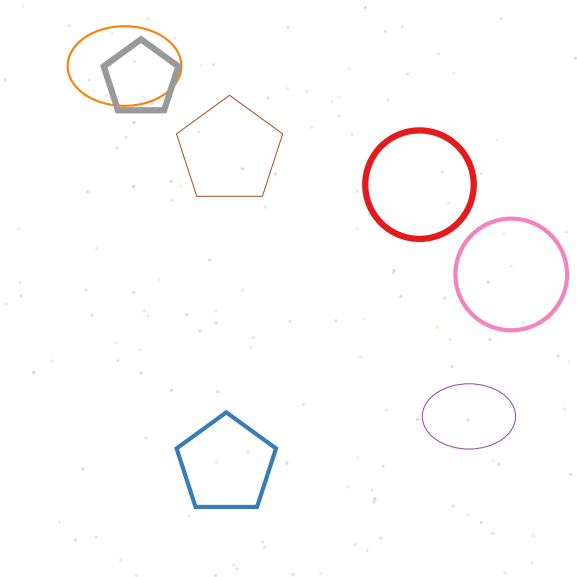[{"shape": "circle", "thickness": 3, "radius": 0.47, "center": [0.726, 0.679]}, {"shape": "pentagon", "thickness": 2, "radius": 0.45, "center": [0.392, 0.195]}, {"shape": "oval", "thickness": 0.5, "radius": 0.4, "center": [0.812, 0.278]}, {"shape": "oval", "thickness": 1, "radius": 0.49, "center": [0.216, 0.885]}, {"shape": "pentagon", "thickness": 0.5, "radius": 0.48, "center": [0.398, 0.737]}, {"shape": "circle", "thickness": 2, "radius": 0.48, "center": [0.885, 0.524]}, {"shape": "pentagon", "thickness": 3, "radius": 0.34, "center": [0.244, 0.863]}]